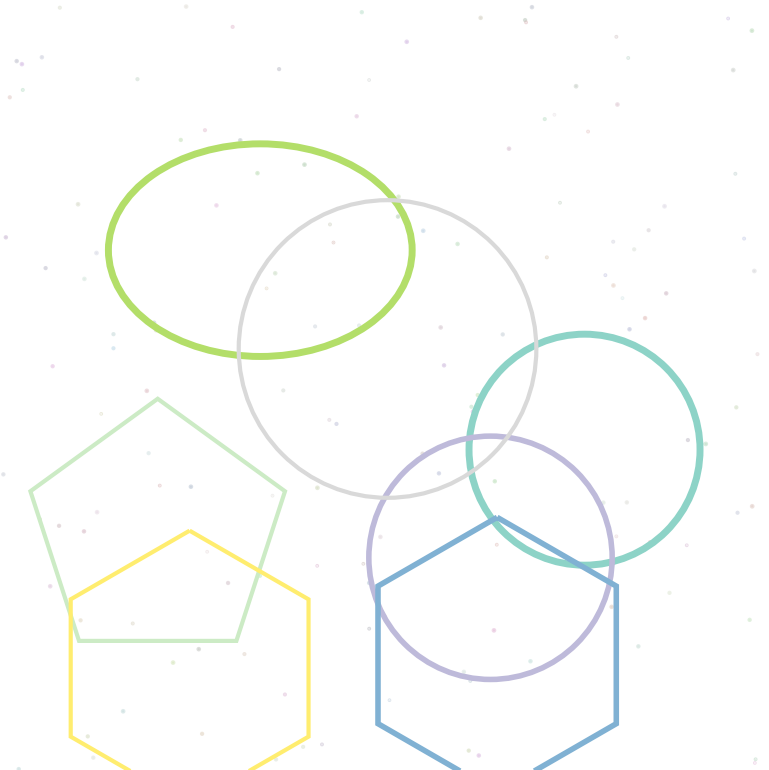[{"shape": "circle", "thickness": 2.5, "radius": 0.75, "center": [0.759, 0.416]}, {"shape": "circle", "thickness": 2, "radius": 0.79, "center": [0.637, 0.276]}, {"shape": "hexagon", "thickness": 2, "radius": 0.89, "center": [0.646, 0.149]}, {"shape": "oval", "thickness": 2.5, "radius": 0.99, "center": [0.338, 0.675]}, {"shape": "circle", "thickness": 1.5, "radius": 0.97, "center": [0.503, 0.547]}, {"shape": "pentagon", "thickness": 1.5, "radius": 0.87, "center": [0.205, 0.308]}, {"shape": "hexagon", "thickness": 1.5, "radius": 0.89, "center": [0.246, 0.132]}]